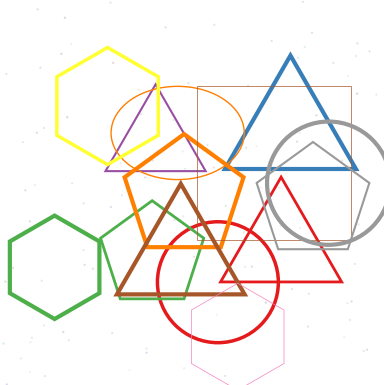[{"shape": "triangle", "thickness": 2, "radius": 0.91, "center": [0.73, 0.358]}, {"shape": "circle", "thickness": 2.5, "radius": 0.79, "center": [0.566, 0.267]}, {"shape": "triangle", "thickness": 3, "radius": 0.98, "center": [0.754, 0.659]}, {"shape": "hexagon", "thickness": 3, "radius": 0.67, "center": [0.142, 0.306]}, {"shape": "pentagon", "thickness": 2, "radius": 0.7, "center": [0.395, 0.338]}, {"shape": "triangle", "thickness": 1.5, "radius": 0.75, "center": [0.404, 0.631]}, {"shape": "oval", "thickness": 1, "radius": 0.86, "center": [0.461, 0.655]}, {"shape": "pentagon", "thickness": 3, "radius": 0.81, "center": [0.478, 0.489]}, {"shape": "hexagon", "thickness": 2.5, "radius": 0.76, "center": [0.279, 0.725]}, {"shape": "square", "thickness": 0.5, "radius": 1.0, "center": [0.711, 0.576]}, {"shape": "triangle", "thickness": 3, "radius": 0.96, "center": [0.47, 0.331]}, {"shape": "hexagon", "thickness": 0.5, "radius": 0.69, "center": [0.617, 0.125]}, {"shape": "pentagon", "thickness": 1.5, "radius": 0.77, "center": [0.813, 0.477]}, {"shape": "circle", "thickness": 3, "radius": 0.8, "center": [0.854, 0.524]}]